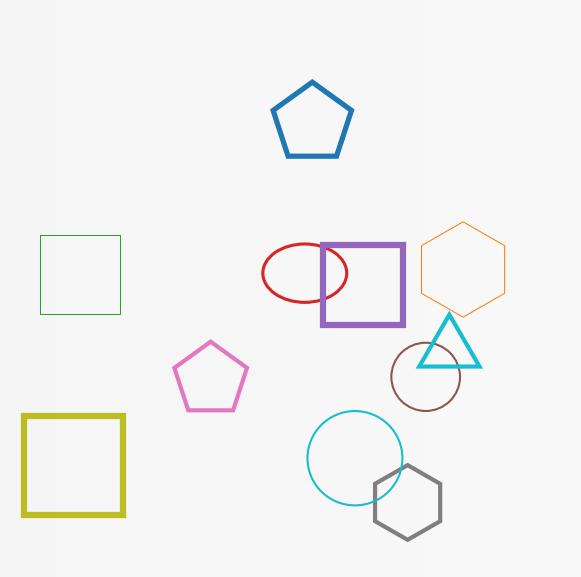[{"shape": "pentagon", "thickness": 2.5, "radius": 0.35, "center": [0.537, 0.786]}, {"shape": "hexagon", "thickness": 0.5, "radius": 0.41, "center": [0.797, 0.532]}, {"shape": "square", "thickness": 0.5, "radius": 0.34, "center": [0.137, 0.524]}, {"shape": "oval", "thickness": 1.5, "radius": 0.36, "center": [0.524, 0.526]}, {"shape": "square", "thickness": 3, "radius": 0.35, "center": [0.624, 0.506]}, {"shape": "circle", "thickness": 1, "radius": 0.3, "center": [0.732, 0.347]}, {"shape": "pentagon", "thickness": 2, "radius": 0.33, "center": [0.362, 0.342]}, {"shape": "hexagon", "thickness": 2, "radius": 0.32, "center": [0.701, 0.129]}, {"shape": "square", "thickness": 3, "radius": 0.43, "center": [0.127, 0.193]}, {"shape": "circle", "thickness": 1, "radius": 0.41, "center": [0.611, 0.206]}, {"shape": "triangle", "thickness": 2, "radius": 0.3, "center": [0.773, 0.394]}]